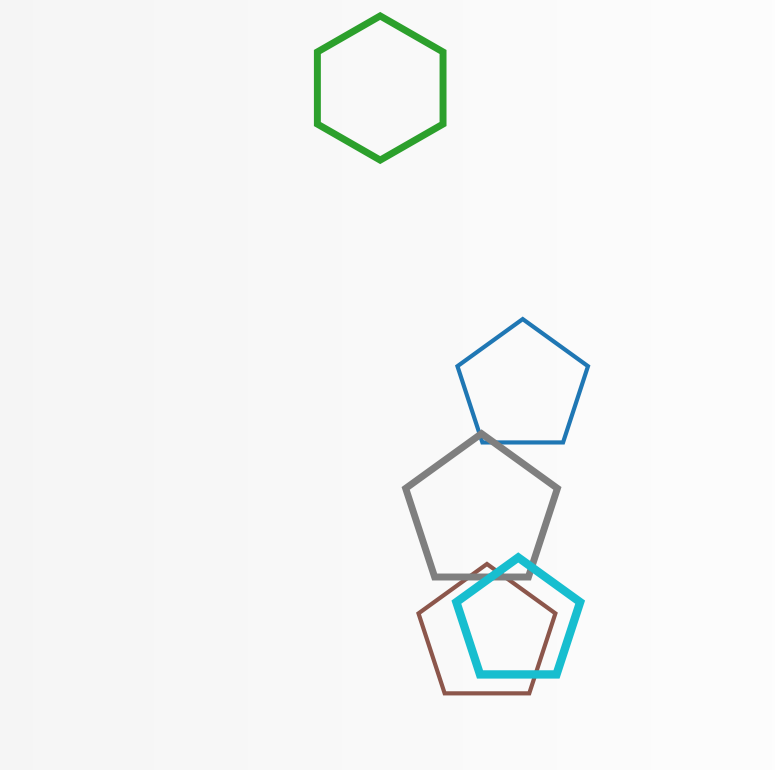[{"shape": "pentagon", "thickness": 1.5, "radius": 0.44, "center": [0.674, 0.497]}, {"shape": "hexagon", "thickness": 2.5, "radius": 0.47, "center": [0.491, 0.886]}, {"shape": "pentagon", "thickness": 1.5, "radius": 0.46, "center": [0.628, 0.175]}, {"shape": "pentagon", "thickness": 2.5, "radius": 0.51, "center": [0.621, 0.334]}, {"shape": "pentagon", "thickness": 3, "radius": 0.42, "center": [0.669, 0.192]}]